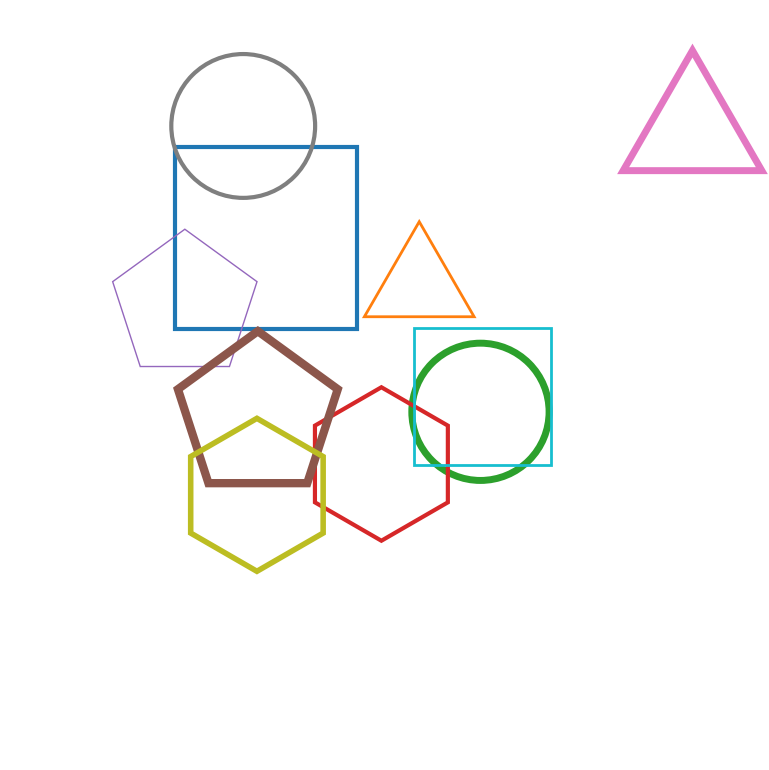[{"shape": "square", "thickness": 1.5, "radius": 0.59, "center": [0.346, 0.691]}, {"shape": "triangle", "thickness": 1, "radius": 0.41, "center": [0.544, 0.63]}, {"shape": "circle", "thickness": 2.5, "radius": 0.45, "center": [0.624, 0.465]}, {"shape": "hexagon", "thickness": 1.5, "radius": 0.5, "center": [0.495, 0.397]}, {"shape": "pentagon", "thickness": 0.5, "radius": 0.49, "center": [0.24, 0.604]}, {"shape": "pentagon", "thickness": 3, "radius": 0.55, "center": [0.335, 0.461]}, {"shape": "triangle", "thickness": 2.5, "radius": 0.52, "center": [0.899, 0.83]}, {"shape": "circle", "thickness": 1.5, "radius": 0.47, "center": [0.316, 0.836]}, {"shape": "hexagon", "thickness": 2, "radius": 0.5, "center": [0.334, 0.357]}, {"shape": "square", "thickness": 1, "radius": 0.44, "center": [0.627, 0.485]}]